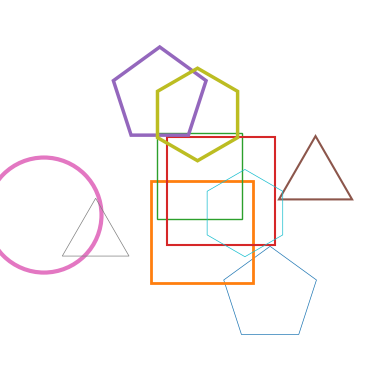[{"shape": "pentagon", "thickness": 0.5, "radius": 0.63, "center": [0.702, 0.234]}, {"shape": "square", "thickness": 2, "radius": 0.66, "center": [0.526, 0.397]}, {"shape": "square", "thickness": 1, "radius": 0.55, "center": [0.518, 0.543]}, {"shape": "square", "thickness": 1.5, "radius": 0.7, "center": [0.573, 0.505]}, {"shape": "pentagon", "thickness": 2.5, "radius": 0.63, "center": [0.415, 0.751]}, {"shape": "triangle", "thickness": 1.5, "radius": 0.55, "center": [0.82, 0.537]}, {"shape": "circle", "thickness": 3, "radius": 0.75, "center": [0.114, 0.441]}, {"shape": "triangle", "thickness": 0.5, "radius": 0.5, "center": [0.248, 0.385]}, {"shape": "hexagon", "thickness": 2.5, "radius": 0.6, "center": [0.513, 0.703]}, {"shape": "hexagon", "thickness": 0.5, "radius": 0.57, "center": [0.636, 0.447]}]